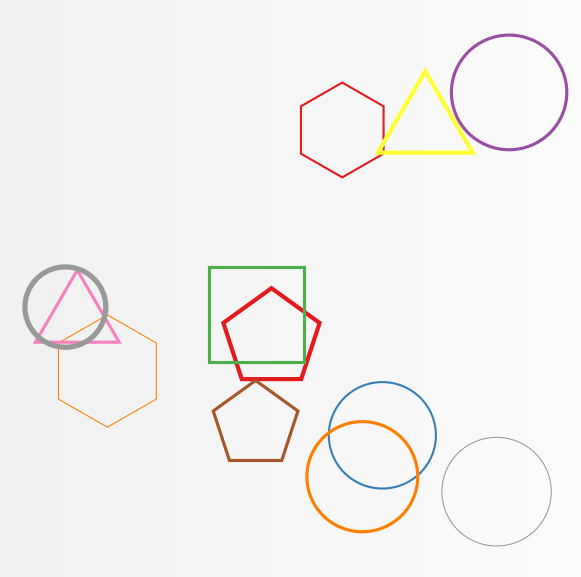[{"shape": "pentagon", "thickness": 2, "radius": 0.44, "center": [0.467, 0.413]}, {"shape": "hexagon", "thickness": 1, "radius": 0.41, "center": [0.589, 0.774]}, {"shape": "circle", "thickness": 1, "radius": 0.46, "center": [0.658, 0.245]}, {"shape": "square", "thickness": 1.5, "radius": 0.41, "center": [0.441, 0.455]}, {"shape": "circle", "thickness": 1.5, "radius": 0.5, "center": [0.876, 0.839]}, {"shape": "circle", "thickness": 1.5, "radius": 0.48, "center": [0.623, 0.174]}, {"shape": "hexagon", "thickness": 0.5, "radius": 0.49, "center": [0.185, 0.357]}, {"shape": "triangle", "thickness": 2, "radius": 0.47, "center": [0.732, 0.782]}, {"shape": "pentagon", "thickness": 1.5, "radius": 0.38, "center": [0.44, 0.264]}, {"shape": "triangle", "thickness": 1.5, "radius": 0.42, "center": [0.133, 0.448]}, {"shape": "circle", "thickness": 0.5, "radius": 0.47, "center": [0.854, 0.148]}, {"shape": "circle", "thickness": 2.5, "radius": 0.35, "center": [0.112, 0.467]}]